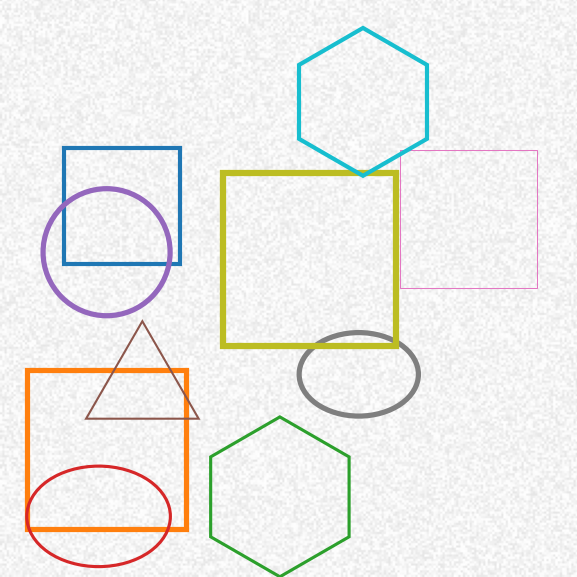[{"shape": "square", "thickness": 2, "radius": 0.5, "center": [0.212, 0.643]}, {"shape": "square", "thickness": 2.5, "radius": 0.69, "center": [0.184, 0.22]}, {"shape": "hexagon", "thickness": 1.5, "radius": 0.69, "center": [0.485, 0.139]}, {"shape": "oval", "thickness": 1.5, "radius": 0.62, "center": [0.171, 0.105]}, {"shape": "circle", "thickness": 2.5, "radius": 0.55, "center": [0.185, 0.562]}, {"shape": "triangle", "thickness": 1, "radius": 0.56, "center": [0.247, 0.33]}, {"shape": "square", "thickness": 0.5, "radius": 0.59, "center": [0.811, 0.62]}, {"shape": "oval", "thickness": 2.5, "radius": 0.52, "center": [0.621, 0.351]}, {"shape": "square", "thickness": 3, "radius": 0.75, "center": [0.536, 0.55]}, {"shape": "hexagon", "thickness": 2, "radius": 0.64, "center": [0.629, 0.823]}]